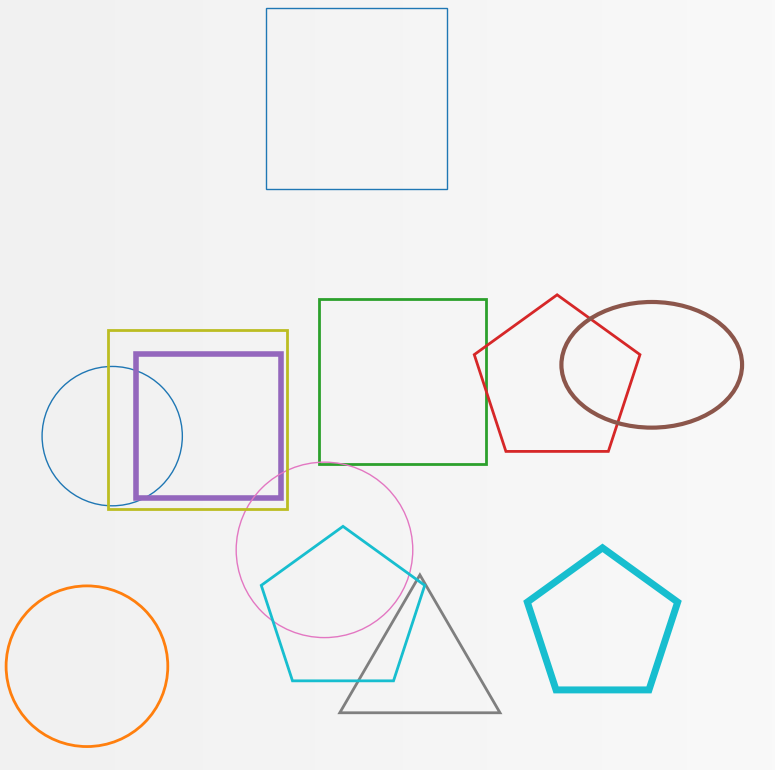[{"shape": "circle", "thickness": 0.5, "radius": 0.45, "center": [0.145, 0.434]}, {"shape": "square", "thickness": 0.5, "radius": 0.59, "center": [0.46, 0.872]}, {"shape": "circle", "thickness": 1, "radius": 0.52, "center": [0.112, 0.135]}, {"shape": "square", "thickness": 1, "radius": 0.54, "center": [0.519, 0.504]}, {"shape": "pentagon", "thickness": 1, "radius": 0.56, "center": [0.719, 0.505]}, {"shape": "square", "thickness": 2, "radius": 0.47, "center": [0.269, 0.447]}, {"shape": "oval", "thickness": 1.5, "radius": 0.58, "center": [0.841, 0.526]}, {"shape": "circle", "thickness": 0.5, "radius": 0.57, "center": [0.419, 0.286]}, {"shape": "triangle", "thickness": 1, "radius": 0.6, "center": [0.542, 0.134]}, {"shape": "square", "thickness": 1, "radius": 0.58, "center": [0.255, 0.455]}, {"shape": "pentagon", "thickness": 2.5, "radius": 0.51, "center": [0.777, 0.187]}, {"shape": "pentagon", "thickness": 1, "radius": 0.55, "center": [0.443, 0.206]}]